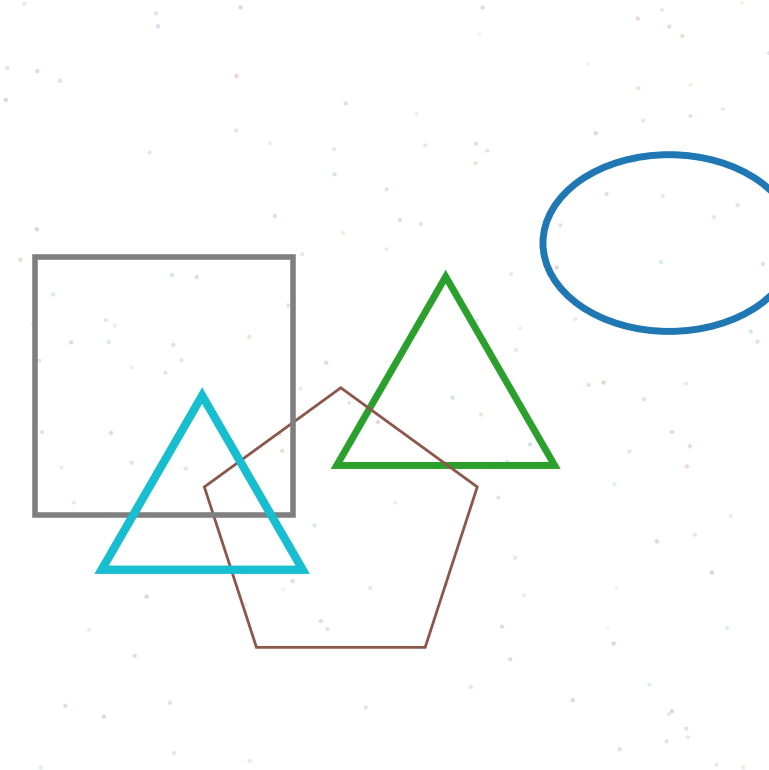[{"shape": "oval", "thickness": 2.5, "radius": 0.82, "center": [0.869, 0.684]}, {"shape": "triangle", "thickness": 2.5, "radius": 0.82, "center": [0.579, 0.477]}, {"shape": "pentagon", "thickness": 1, "radius": 0.93, "center": [0.443, 0.31]}, {"shape": "square", "thickness": 2, "radius": 0.84, "center": [0.213, 0.499]}, {"shape": "triangle", "thickness": 3, "radius": 0.75, "center": [0.263, 0.335]}]